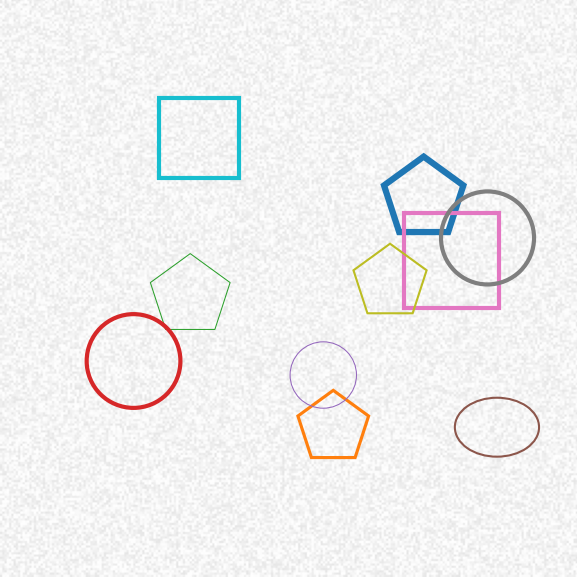[{"shape": "pentagon", "thickness": 3, "radius": 0.36, "center": [0.734, 0.656]}, {"shape": "pentagon", "thickness": 1.5, "radius": 0.32, "center": [0.577, 0.259]}, {"shape": "pentagon", "thickness": 0.5, "radius": 0.36, "center": [0.329, 0.487]}, {"shape": "circle", "thickness": 2, "radius": 0.41, "center": [0.231, 0.374]}, {"shape": "circle", "thickness": 0.5, "radius": 0.29, "center": [0.56, 0.35]}, {"shape": "oval", "thickness": 1, "radius": 0.36, "center": [0.861, 0.259]}, {"shape": "square", "thickness": 2, "radius": 0.41, "center": [0.781, 0.548]}, {"shape": "circle", "thickness": 2, "radius": 0.4, "center": [0.844, 0.587]}, {"shape": "pentagon", "thickness": 1, "radius": 0.33, "center": [0.675, 0.511]}, {"shape": "square", "thickness": 2, "radius": 0.35, "center": [0.345, 0.76]}]